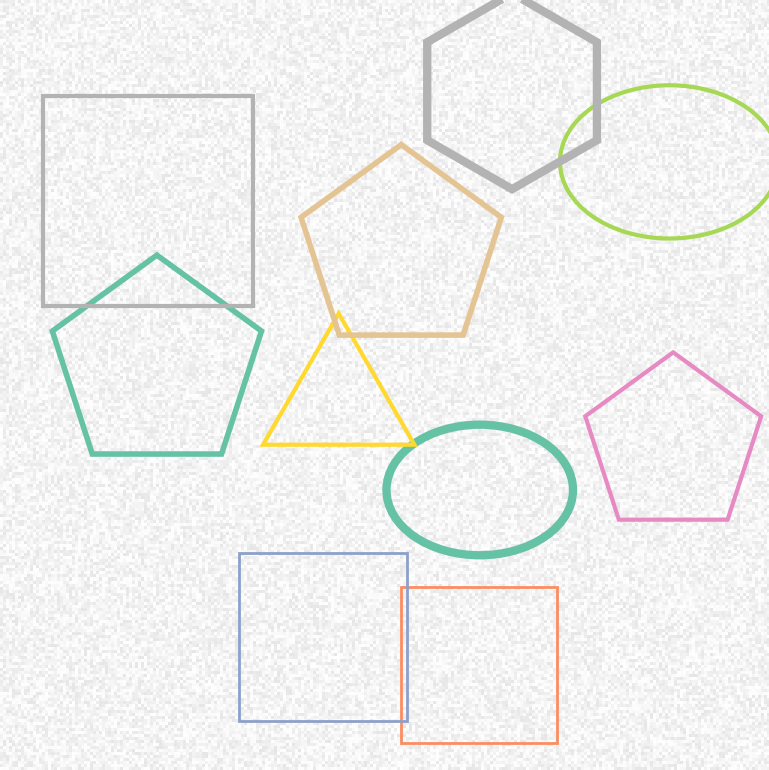[{"shape": "oval", "thickness": 3, "radius": 0.61, "center": [0.623, 0.364]}, {"shape": "pentagon", "thickness": 2, "radius": 0.71, "center": [0.204, 0.526]}, {"shape": "square", "thickness": 1, "radius": 0.51, "center": [0.622, 0.136]}, {"shape": "square", "thickness": 1, "radius": 0.54, "center": [0.42, 0.173]}, {"shape": "pentagon", "thickness": 1.5, "radius": 0.6, "center": [0.874, 0.422]}, {"shape": "oval", "thickness": 1.5, "radius": 0.71, "center": [0.869, 0.79]}, {"shape": "triangle", "thickness": 1.5, "radius": 0.57, "center": [0.44, 0.479]}, {"shape": "pentagon", "thickness": 2, "radius": 0.68, "center": [0.521, 0.675]}, {"shape": "square", "thickness": 1.5, "radius": 0.68, "center": [0.193, 0.739]}, {"shape": "hexagon", "thickness": 3, "radius": 0.64, "center": [0.665, 0.882]}]